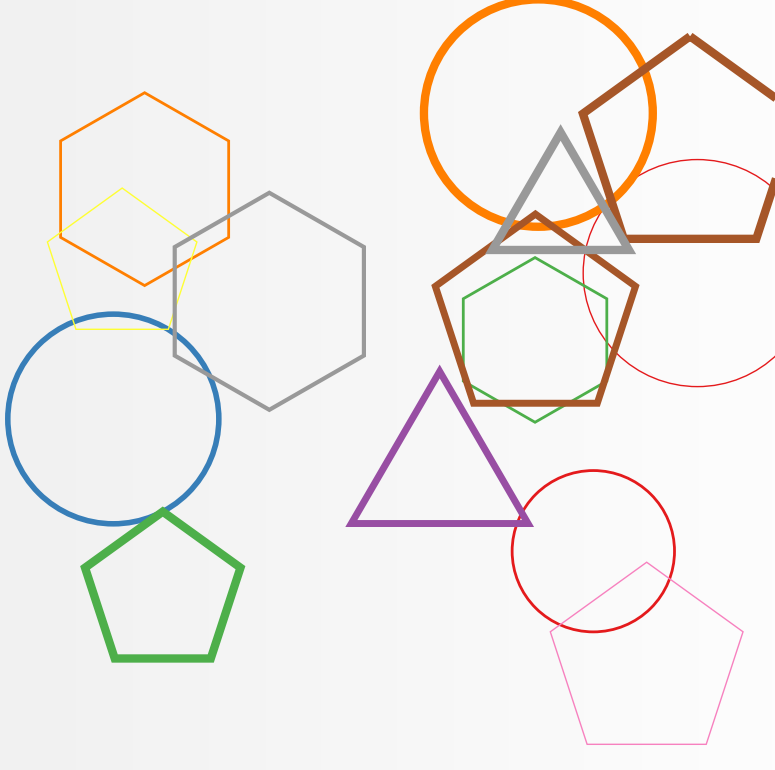[{"shape": "circle", "thickness": 0.5, "radius": 0.74, "center": [0.9, 0.645]}, {"shape": "circle", "thickness": 1, "radius": 0.52, "center": [0.766, 0.284]}, {"shape": "circle", "thickness": 2, "radius": 0.68, "center": [0.146, 0.456]}, {"shape": "hexagon", "thickness": 1, "radius": 0.53, "center": [0.69, 0.559]}, {"shape": "pentagon", "thickness": 3, "radius": 0.53, "center": [0.21, 0.23]}, {"shape": "triangle", "thickness": 2.5, "radius": 0.66, "center": [0.567, 0.386]}, {"shape": "hexagon", "thickness": 1, "radius": 0.63, "center": [0.187, 0.754]}, {"shape": "circle", "thickness": 3, "radius": 0.74, "center": [0.695, 0.853]}, {"shape": "pentagon", "thickness": 0.5, "radius": 0.51, "center": [0.158, 0.654]}, {"shape": "pentagon", "thickness": 2.5, "radius": 0.68, "center": [0.691, 0.586]}, {"shape": "pentagon", "thickness": 3, "radius": 0.73, "center": [0.89, 0.807]}, {"shape": "pentagon", "thickness": 0.5, "radius": 0.65, "center": [0.834, 0.139]}, {"shape": "hexagon", "thickness": 1.5, "radius": 0.7, "center": [0.348, 0.609]}, {"shape": "triangle", "thickness": 3, "radius": 0.51, "center": [0.723, 0.726]}]